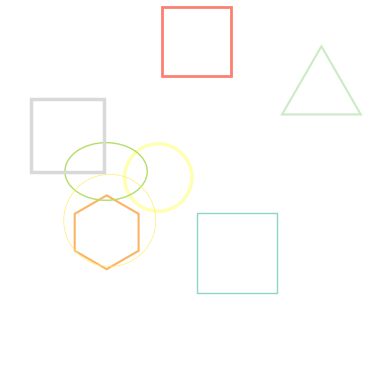[{"shape": "square", "thickness": 1, "radius": 0.52, "center": [0.615, 0.343]}, {"shape": "circle", "thickness": 2.5, "radius": 0.44, "center": [0.411, 0.539]}, {"shape": "square", "thickness": 2, "radius": 0.44, "center": [0.51, 0.892]}, {"shape": "hexagon", "thickness": 1.5, "radius": 0.48, "center": [0.277, 0.397]}, {"shape": "oval", "thickness": 1, "radius": 0.53, "center": [0.276, 0.555]}, {"shape": "square", "thickness": 2.5, "radius": 0.48, "center": [0.176, 0.649]}, {"shape": "triangle", "thickness": 1.5, "radius": 0.59, "center": [0.835, 0.762]}, {"shape": "circle", "thickness": 0.5, "radius": 0.6, "center": [0.285, 0.428]}]